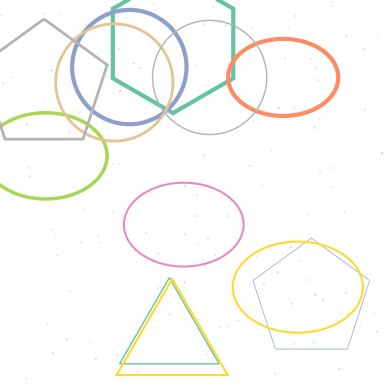[{"shape": "triangle", "thickness": 1, "radius": 0.75, "center": [0.44, 0.13]}, {"shape": "hexagon", "thickness": 3, "radius": 0.9, "center": [0.449, 0.887]}, {"shape": "oval", "thickness": 3, "radius": 0.72, "center": [0.736, 0.799]}, {"shape": "circle", "thickness": 3, "radius": 0.74, "center": [0.336, 0.826]}, {"shape": "pentagon", "thickness": 0.5, "radius": 0.8, "center": [0.809, 0.222]}, {"shape": "oval", "thickness": 1.5, "radius": 0.78, "center": [0.477, 0.417]}, {"shape": "oval", "thickness": 2.5, "radius": 0.8, "center": [0.118, 0.595]}, {"shape": "oval", "thickness": 1.5, "radius": 0.85, "center": [0.774, 0.254]}, {"shape": "triangle", "thickness": 1.5, "radius": 0.83, "center": [0.447, 0.109]}, {"shape": "circle", "thickness": 2, "radius": 0.76, "center": [0.297, 0.786]}, {"shape": "pentagon", "thickness": 2, "radius": 0.86, "center": [0.114, 0.778]}, {"shape": "circle", "thickness": 1, "radius": 0.74, "center": [0.545, 0.799]}]